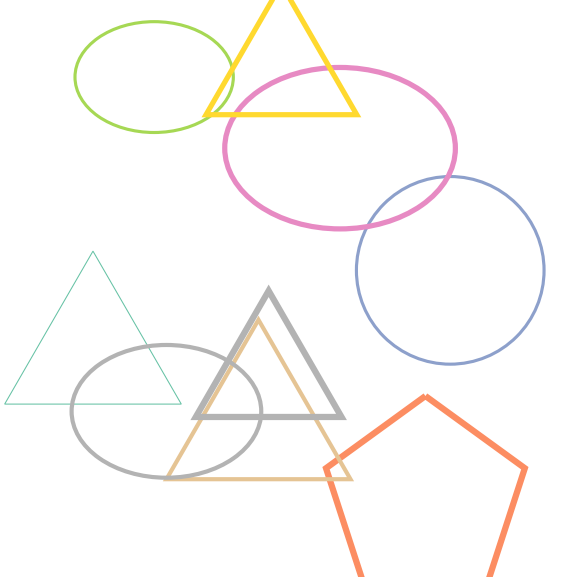[{"shape": "triangle", "thickness": 0.5, "radius": 0.88, "center": [0.161, 0.388]}, {"shape": "pentagon", "thickness": 3, "radius": 0.9, "center": [0.737, 0.132]}, {"shape": "circle", "thickness": 1.5, "radius": 0.81, "center": [0.78, 0.531]}, {"shape": "oval", "thickness": 2.5, "radius": 1.0, "center": [0.589, 0.743]}, {"shape": "oval", "thickness": 1.5, "radius": 0.69, "center": [0.267, 0.866]}, {"shape": "triangle", "thickness": 2.5, "radius": 0.75, "center": [0.487, 0.876]}, {"shape": "triangle", "thickness": 2, "radius": 0.92, "center": [0.448, 0.261]}, {"shape": "triangle", "thickness": 3, "radius": 0.73, "center": [0.465, 0.35]}, {"shape": "oval", "thickness": 2, "radius": 0.82, "center": [0.288, 0.287]}]